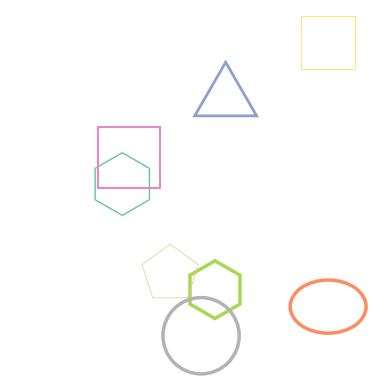[{"shape": "hexagon", "thickness": 1, "radius": 0.41, "center": [0.318, 0.522]}, {"shape": "oval", "thickness": 2.5, "radius": 0.49, "center": [0.852, 0.204]}, {"shape": "triangle", "thickness": 2, "radius": 0.46, "center": [0.586, 0.745]}, {"shape": "square", "thickness": 1.5, "radius": 0.4, "center": [0.335, 0.591]}, {"shape": "hexagon", "thickness": 2.5, "radius": 0.37, "center": [0.558, 0.248]}, {"shape": "square", "thickness": 0.5, "radius": 0.35, "center": [0.851, 0.889]}, {"shape": "pentagon", "thickness": 0.5, "radius": 0.39, "center": [0.442, 0.289]}, {"shape": "circle", "thickness": 2.5, "radius": 0.5, "center": [0.522, 0.128]}]